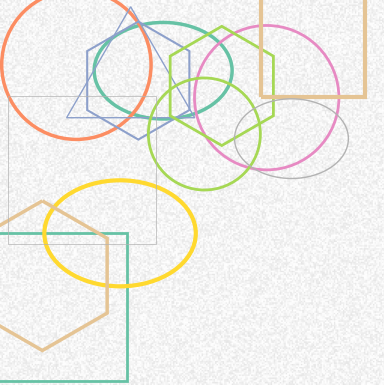[{"shape": "oval", "thickness": 2.5, "radius": 0.9, "center": [0.424, 0.816]}, {"shape": "square", "thickness": 2, "radius": 0.96, "center": [0.137, 0.202]}, {"shape": "circle", "thickness": 2.5, "radius": 0.97, "center": [0.198, 0.832]}, {"shape": "hexagon", "thickness": 1.5, "radius": 0.77, "center": [0.359, 0.791]}, {"shape": "triangle", "thickness": 1, "radius": 0.96, "center": [0.339, 0.79]}, {"shape": "circle", "thickness": 2, "radius": 0.94, "center": [0.693, 0.746]}, {"shape": "hexagon", "thickness": 2, "radius": 0.77, "center": [0.576, 0.777]}, {"shape": "circle", "thickness": 2, "radius": 0.73, "center": [0.531, 0.652]}, {"shape": "oval", "thickness": 3, "radius": 0.98, "center": [0.312, 0.394]}, {"shape": "square", "thickness": 3, "radius": 0.68, "center": [0.813, 0.883]}, {"shape": "hexagon", "thickness": 2.5, "radius": 0.97, "center": [0.11, 0.284]}, {"shape": "square", "thickness": 0.5, "radius": 0.96, "center": [0.212, 0.558]}, {"shape": "oval", "thickness": 1, "radius": 0.74, "center": [0.757, 0.64]}]